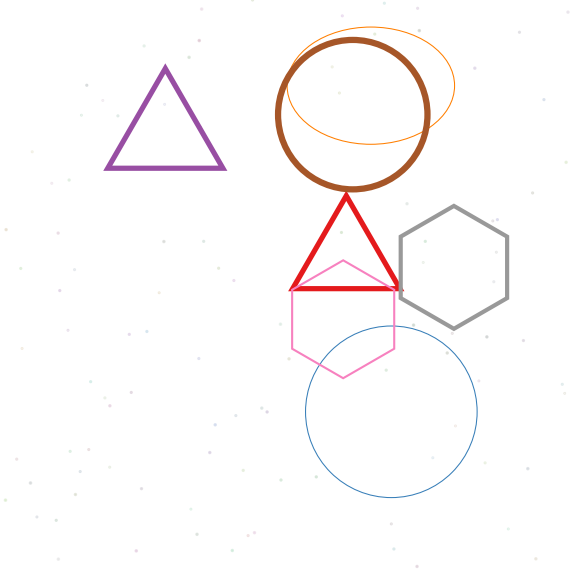[{"shape": "triangle", "thickness": 2.5, "radius": 0.54, "center": [0.6, 0.553]}, {"shape": "circle", "thickness": 0.5, "radius": 0.74, "center": [0.678, 0.286]}, {"shape": "triangle", "thickness": 2.5, "radius": 0.58, "center": [0.286, 0.765]}, {"shape": "oval", "thickness": 0.5, "radius": 0.73, "center": [0.642, 0.851]}, {"shape": "circle", "thickness": 3, "radius": 0.65, "center": [0.611, 0.801]}, {"shape": "hexagon", "thickness": 1, "radius": 0.51, "center": [0.594, 0.446]}, {"shape": "hexagon", "thickness": 2, "radius": 0.53, "center": [0.786, 0.536]}]